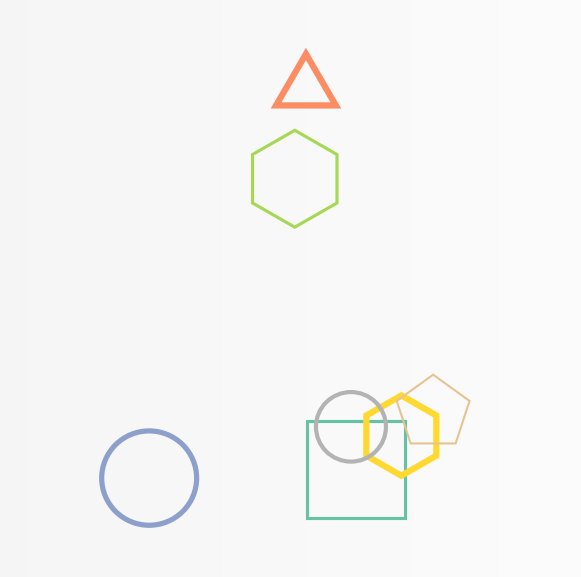[{"shape": "square", "thickness": 1.5, "radius": 0.42, "center": [0.612, 0.186]}, {"shape": "triangle", "thickness": 3, "radius": 0.3, "center": [0.526, 0.846]}, {"shape": "circle", "thickness": 2.5, "radius": 0.41, "center": [0.257, 0.171]}, {"shape": "hexagon", "thickness": 1.5, "radius": 0.42, "center": [0.507, 0.69]}, {"shape": "hexagon", "thickness": 3, "radius": 0.35, "center": [0.69, 0.245]}, {"shape": "pentagon", "thickness": 1, "radius": 0.33, "center": [0.745, 0.285]}, {"shape": "circle", "thickness": 2, "radius": 0.3, "center": [0.604, 0.26]}]